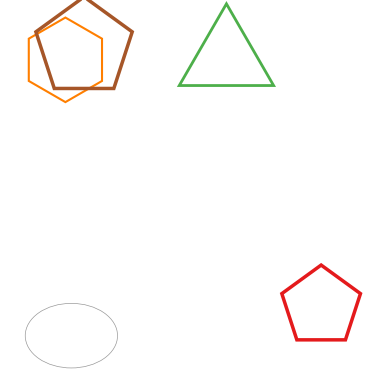[{"shape": "pentagon", "thickness": 2.5, "radius": 0.54, "center": [0.834, 0.204]}, {"shape": "triangle", "thickness": 2, "radius": 0.71, "center": [0.588, 0.849]}, {"shape": "hexagon", "thickness": 1.5, "radius": 0.55, "center": [0.17, 0.845]}, {"shape": "pentagon", "thickness": 2.5, "radius": 0.66, "center": [0.218, 0.877]}, {"shape": "oval", "thickness": 0.5, "radius": 0.6, "center": [0.185, 0.128]}]